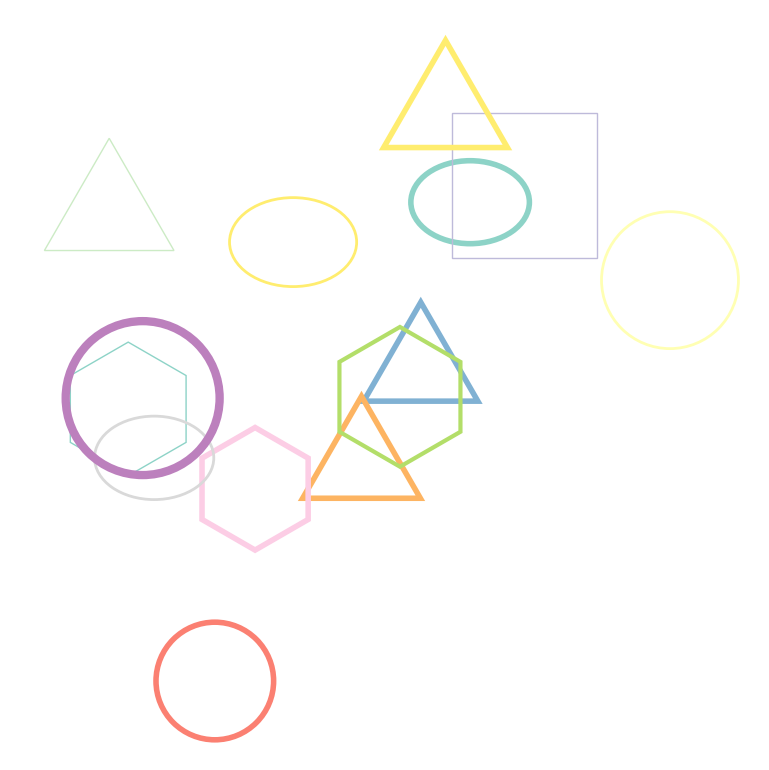[{"shape": "oval", "thickness": 2, "radius": 0.38, "center": [0.611, 0.737]}, {"shape": "hexagon", "thickness": 0.5, "radius": 0.43, "center": [0.166, 0.469]}, {"shape": "circle", "thickness": 1, "radius": 0.44, "center": [0.87, 0.636]}, {"shape": "square", "thickness": 0.5, "radius": 0.47, "center": [0.681, 0.759]}, {"shape": "circle", "thickness": 2, "radius": 0.38, "center": [0.279, 0.116]}, {"shape": "triangle", "thickness": 2, "radius": 0.43, "center": [0.546, 0.522]}, {"shape": "triangle", "thickness": 2, "radius": 0.44, "center": [0.469, 0.397]}, {"shape": "hexagon", "thickness": 1.5, "radius": 0.45, "center": [0.519, 0.485]}, {"shape": "hexagon", "thickness": 2, "radius": 0.4, "center": [0.331, 0.365]}, {"shape": "oval", "thickness": 1, "radius": 0.39, "center": [0.2, 0.405]}, {"shape": "circle", "thickness": 3, "radius": 0.5, "center": [0.185, 0.483]}, {"shape": "triangle", "thickness": 0.5, "radius": 0.49, "center": [0.142, 0.723]}, {"shape": "oval", "thickness": 1, "radius": 0.41, "center": [0.381, 0.686]}, {"shape": "triangle", "thickness": 2, "radius": 0.46, "center": [0.579, 0.855]}]